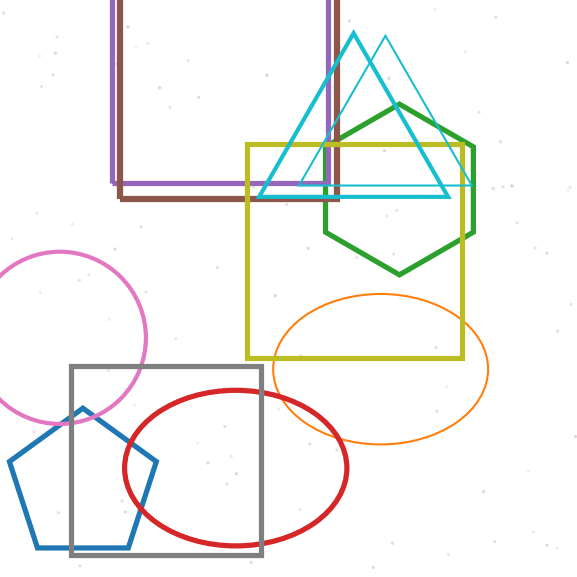[{"shape": "pentagon", "thickness": 2.5, "radius": 0.67, "center": [0.144, 0.158]}, {"shape": "oval", "thickness": 1, "radius": 0.93, "center": [0.659, 0.36]}, {"shape": "hexagon", "thickness": 2.5, "radius": 0.74, "center": [0.692, 0.671]}, {"shape": "oval", "thickness": 2.5, "radius": 0.96, "center": [0.408, 0.189]}, {"shape": "square", "thickness": 2.5, "radius": 0.94, "center": [0.381, 0.869]}, {"shape": "square", "thickness": 3, "radius": 0.94, "center": [0.396, 0.843]}, {"shape": "circle", "thickness": 2, "radius": 0.75, "center": [0.104, 0.414]}, {"shape": "square", "thickness": 2.5, "radius": 0.82, "center": [0.287, 0.202]}, {"shape": "square", "thickness": 2.5, "radius": 0.93, "center": [0.614, 0.565]}, {"shape": "triangle", "thickness": 1, "radius": 0.86, "center": [0.667, 0.764]}, {"shape": "triangle", "thickness": 2, "radius": 0.94, "center": [0.612, 0.753]}]